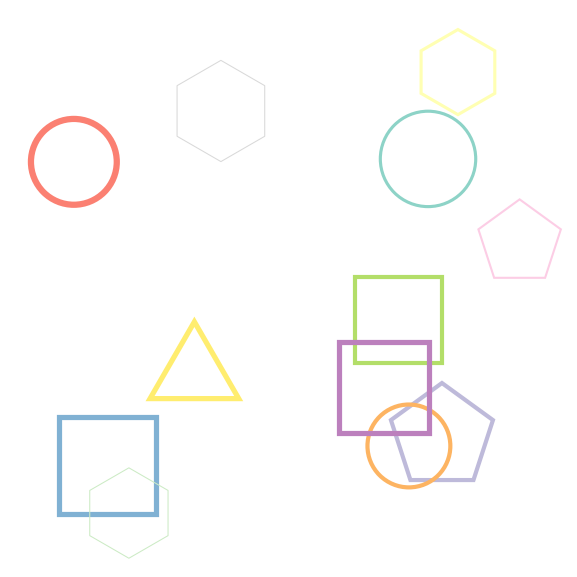[{"shape": "circle", "thickness": 1.5, "radius": 0.41, "center": [0.741, 0.724]}, {"shape": "hexagon", "thickness": 1.5, "radius": 0.37, "center": [0.793, 0.874]}, {"shape": "pentagon", "thickness": 2, "radius": 0.46, "center": [0.765, 0.243]}, {"shape": "circle", "thickness": 3, "radius": 0.37, "center": [0.128, 0.719]}, {"shape": "square", "thickness": 2.5, "radius": 0.42, "center": [0.187, 0.192]}, {"shape": "circle", "thickness": 2, "radius": 0.36, "center": [0.708, 0.227]}, {"shape": "square", "thickness": 2, "radius": 0.38, "center": [0.69, 0.445]}, {"shape": "pentagon", "thickness": 1, "radius": 0.38, "center": [0.9, 0.579]}, {"shape": "hexagon", "thickness": 0.5, "radius": 0.44, "center": [0.383, 0.807]}, {"shape": "square", "thickness": 2.5, "radius": 0.39, "center": [0.665, 0.328]}, {"shape": "hexagon", "thickness": 0.5, "radius": 0.39, "center": [0.223, 0.111]}, {"shape": "triangle", "thickness": 2.5, "radius": 0.44, "center": [0.337, 0.353]}]